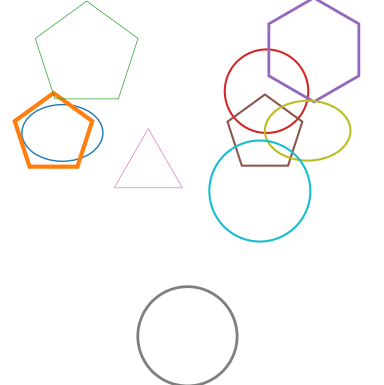[{"shape": "oval", "thickness": 1, "radius": 0.53, "center": [0.162, 0.655]}, {"shape": "pentagon", "thickness": 3, "radius": 0.53, "center": [0.139, 0.653]}, {"shape": "pentagon", "thickness": 0.5, "radius": 0.7, "center": [0.225, 0.857]}, {"shape": "circle", "thickness": 1.5, "radius": 0.54, "center": [0.692, 0.763]}, {"shape": "hexagon", "thickness": 2, "radius": 0.67, "center": [0.815, 0.871]}, {"shape": "pentagon", "thickness": 1.5, "radius": 0.51, "center": [0.688, 0.652]}, {"shape": "triangle", "thickness": 0.5, "radius": 0.51, "center": [0.385, 0.563]}, {"shape": "circle", "thickness": 2, "radius": 0.64, "center": [0.487, 0.126]}, {"shape": "oval", "thickness": 1.5, "radius": 0.56, "center": [0.799, 0.661]}, {"shape": "circle", "thickness": 1.5, "radius": 0.66, "center": [0.675, 0.504]}]